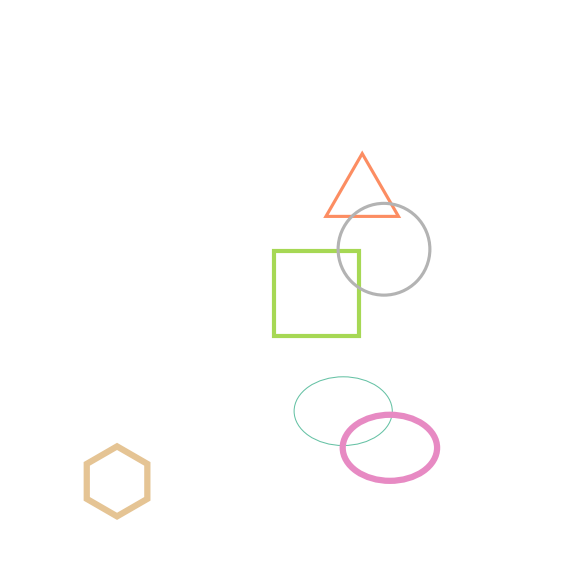[{"shape": "oval", "thickness": 0.5, "radius": 0.42, "center": [0.594, 0.287]}, {"shape": "triangle", "thickness": 1.5, "radius": 0.36, "center": [0.627, 0.661]}, {"shape": "oval", "thickness": 3, "radius": 0.41, "center": [0.675, 0.224]}, {"shape": "square", "thickness": 2, "radius": 0.37, "center": [0.548, 0.491]}, {"shape": "hexagon", "thickness": 3, "radius": 0.3, "center": [0.203, 0.166]}, {"shape": "circle", "thickness": 1.5, "radius": 0.4, "center": [0.665, 0.568]}]